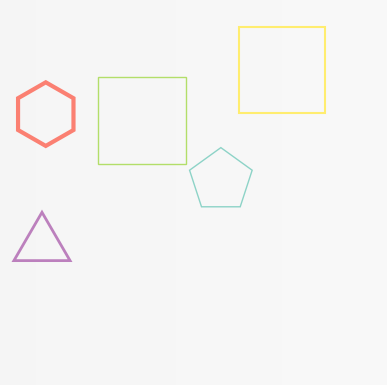[{"shape": "pentagon", "thickness": 1, "radius": 0.42, "center": [0.57, 0.532]}, {"shape": "hexagon", "thickness": 3, "radius": 0.41, "center": [0.118, 0.704]}, {"shape": "square", "thickness": 1, "radius": 0.56, "center": [0.366, 0.687]}, {"shape": "triangle", "thickness": 2, "radius": 0.42, "center": [0.108, 0.365]}, {"shape": "square", "thickness": 1.5, "radius": 0.56, "center": [0.727, 0.819]}]